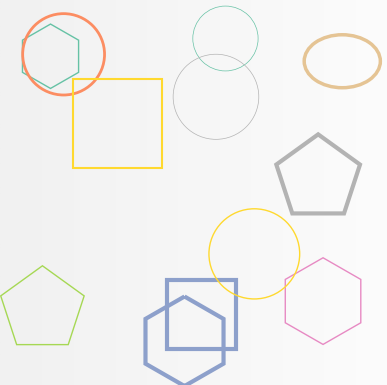[{"shape": "hexagon", "thickness": 1, "radius": 0.42, "center": [0.13, 0.854]}, {"shape": "circle", "thickness": 0.5, "radius": 0.42, "center": [0.582, 0.9]}, {"shape": "circle", "thickness": 2, "radius": 0.53, "center": [0.164, 0.859]}, {"shape": "hexagon", "thickness": 3, "radius": 0.58, "center": [0.476, 0.114]}, {"shape": "square", "thickness": 3, "radius": 0.45, "center": [0.52, 0.183]}, {"shape": "hexagon", "thickness": 1, "radius": 0.56, "center": [0.834, 0.218]}, {"shape": "pentagon", "thickness": 1, "radius": 0.57, "center": [0.11, 0.196]}, {"shape": "square", "thickness": 1.5, "radius": 0.58, "center": [0.303, 0.678]}, {"shape": "circle", "thickness": 1, "radius": 0.59, "center": [0.656, 0.341]}, {"shape": "oval", "thickness": 2.5, "radius": 0.49, "center": [0.883, 0.841]}, {"shape": "pentagon", "thickness": 3, "radius": 0.57, "center": [0.821, 0.537]}, {"shape": "circle", "thickness": 0.5, "radius": 0.55, "center": [0.557, 0.749]}]